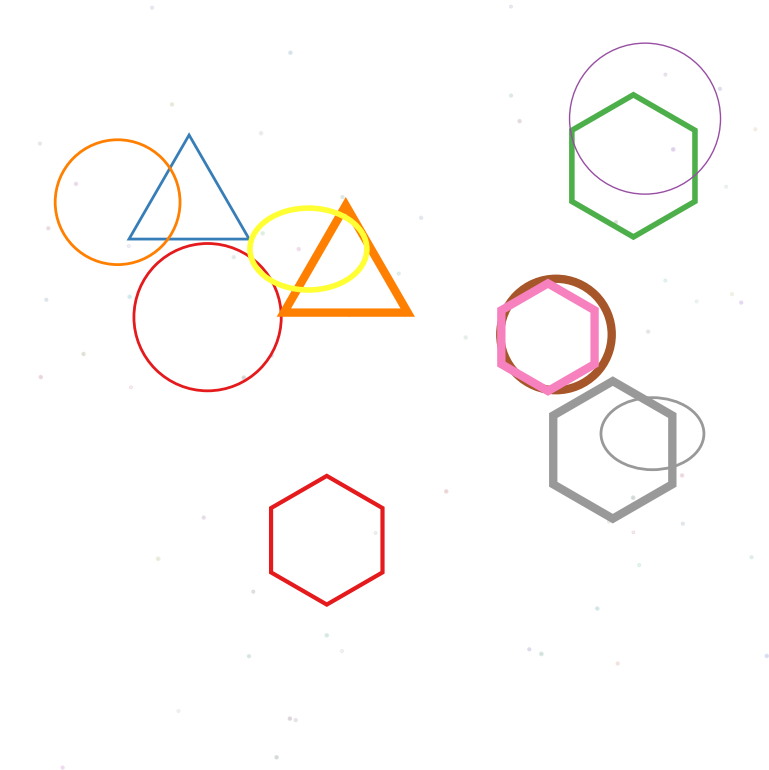[{"shape": "circle", "thickness": 1, "radius": 0.48, "center": [0.27, 0.588]}, {"shape": "hexagon", "thickness": 1.5, "radius": 0.42, "center": [0.424, 0.298]}, {"shape": "triangle", "thickness": 1, "radius": 0.45, "center": [0.246, 0.735]}, {"shape": "hexagon", "thickness": 2, "radius": 0.46, "center": [0.823, 0.785]}, {"shape": "circle", "thickness": 0.5, "radius": 0.49, "center": [0.838, 0.846]}, {"shape": "triangle", "thickness": 3, "radius": 0.46, "center": [0.449, 0.64]}, {"shape": "circle", "thickness": 1, "radius": 0.41, "center": [0.153, 0.737]}, {"shape": "oval", "thickness": 2, "radius": 0.38, "center": [0.401, 0.677]}, {"shape": "circle", "thickness": 3, "radius": 0.36, "center": [0.722, 0.566]}, {"shape": "hexagon", "thickness": 3, "radius": 0.35, "center": [0.712, 0.562]}, {"shape": "oval", "thickness": 1, "radius": 0.33, "center": [0.847, 0.437]}, {"shape": "hexagon", "thickness": 3, "radius": 0.45, "center": [0.796, 0.416]}]